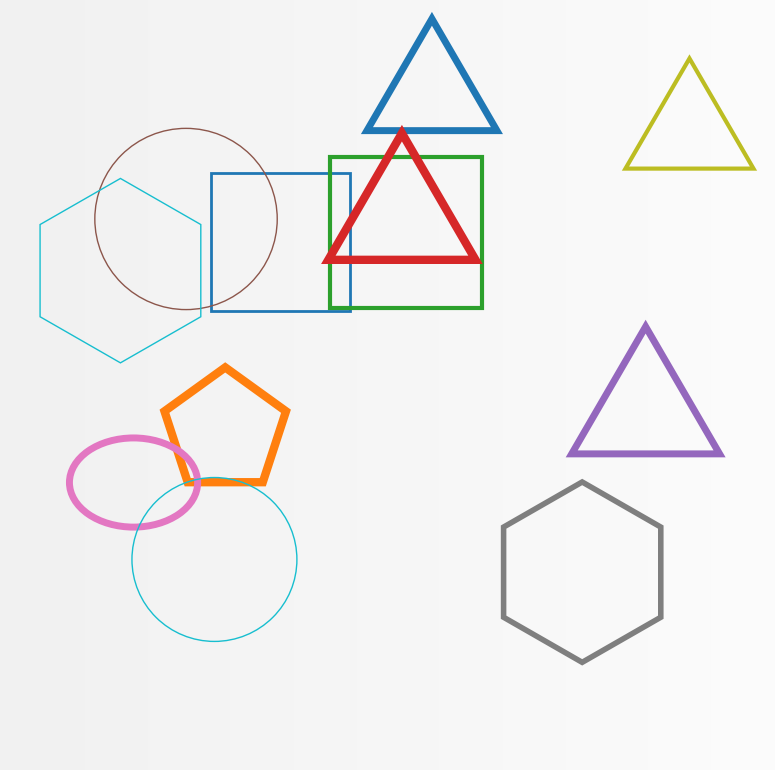[{"shape": "square", "thickness": 1, "radius": 0.45, "center": [0.361, 0.686]}, {"shape": "triangle", "thickness": 2.5, "radius": 0.48, "center": [0.557, 0.879]}, {"shape": "pentagon", "thickness": 3, "radius": 0.41, "center": [0.291, 0.44]}, {"shape": "square", "thickness": 1.5, "radius": 0.49, "center": [0.524, 0.698]}, {"shape": "triangle", "thickness": 3, "radius": 0.55, "center": [0.519, 0.717]}, {"shape": "triangle", "thickness": 2.5, "radius": 0.55, "center": [0.833, 0.466]}, {"shape": "circle", "thickness": 0.5, "radius": 0.59, "center": [0.24, 0.716]}, {"shape": "oval", "thickness": 2.5, "radius": 0.41, "center": [0.172, 0.373]}, {"shape": "hexagon", "thickness": 2, "radius": 0.59, "center": [0.751, 0.257]}, {"shape": "triangle", "thickness": 1.5, "radius": 0.48, "center": [0.89, 0.829]}, {"shape": "circle", "thickness": 0.5, "radius": 0.53, "center": [0.277, 0.273]}, {"shape": "hexagon", "thickness": 0.5, "radius": 0.6, "center": [0.155, 0.649]}]